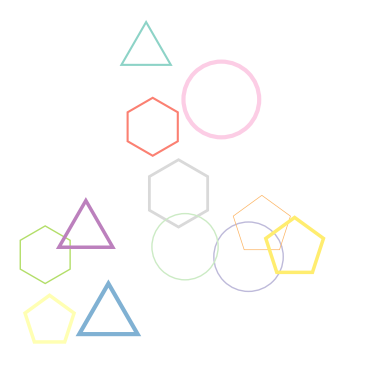[{"shape": "triangle", "thickness": 1.5, "radius": 0.37, "center": [0.38, 0.869]}, {"shape": "pentagon", "thickness": 2.5, "radius": 0.33, "center": [0.129, 0.166]}, {"shape": "circle", "thickness": 1, "radius": 0.45, "center": [0.646, 0.333]}, {"shape": "hexagon", "thickness": 1.5, "radius": 0.38, "center": [0.397, 0.671]}, {"shape": "triangle", "thickness": 3, "radius": 0.44, "center": [0.282, 0.176]}, {"shape": "pentagon", "thickness": 0.5, "radius": 0.39, "center": [0.68, 0.415]}, {"shape": "hexagon", "thickness": 1, "radius": 0.37, "center": [0.117, 0.338]}, {"shape": "circle", "thickness": 3, "radius": 0.49, "center": [0.575, 0.742]}, {"shape": "hexagon", "thickness": 2, "radius": 0.44, "center": [0.464, 0.498]}, {"shape": "triangle", "thickness": 2.5, "radius": 0.4, "center": [0.223, 0.398]}, {"shape": "circle", "thickness": 1, "radius": 0.43, "center": [0.481, 0.359]}, {"shape": "pentagon", "thickness": 2.5, "radius": 0.39, "center": [0.765, 0.356]}]